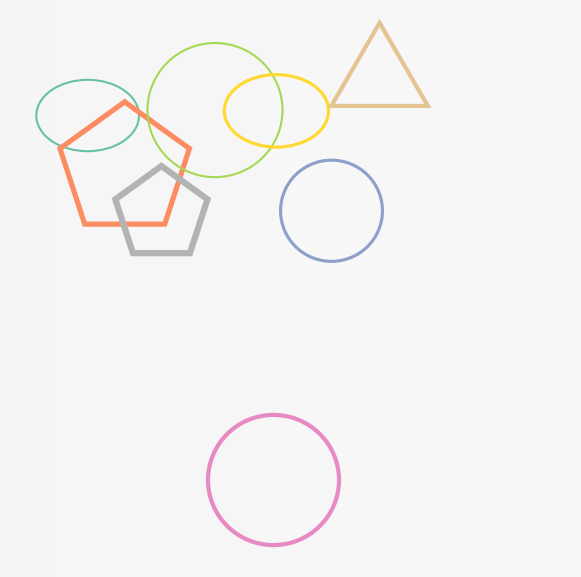[{"shape": "oval", "thickness": 1, "radius": 0.44, "center": [0.151, 0.799]}, {"shape": "pentagon", "thickness": 2.5, "radius": 0.59, "center": [0.215, 0.706]}, {"shape": "circle", "thickness": 1.5, "radius": 0.44, "center": [0.57, 0.634]}, {"shape": "circle", "thickness": 2, "radius": 0.56, "center": [0.471, 0.168]}, {"shape": "circle", "thickness": 1, "radius": 0.58, "center": [0.37, 0.809]}, {"shape": "oval", "thickness": 1.5, "radius": 0.45, "center": [0.476, 0.807]}, {"shape": "triangle", "thickness": 2, "radius": 0.48, "center": [0.653, 0.864]}, {"shape": "pentagon", "thickness": 3, "radius": 0.42, "center": [0.278, 0.628]}]